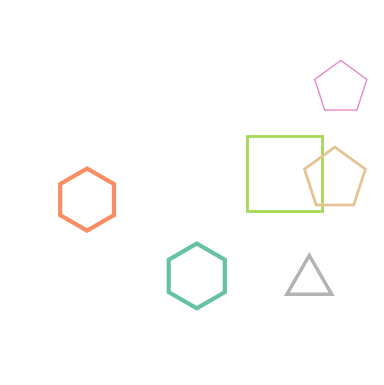[{"shape": "hexagon", "thickness": 3, "radius": 0.42, "center": [0.511, 0.283]}, {"shape": "hexagon", "thickness": 3, "radius": 0.4, "center": [0.226, 0.482]}, {"shape": "pentagon", "thickness": 1, "radius": 0.36, "center": [0.885, 0.772]}, {"shape": "square", "thickness": 2, "radius": 0.49, "center": [0.738, 0.549]}, {"shape": "pentagon", "thickness": 2, "radius": 0.42, "center": [0.87, 0.535]}, {"shape": "triangle", "thickness": 2.5, "radius": 0.34, "center": [0.803, 0.269]}]